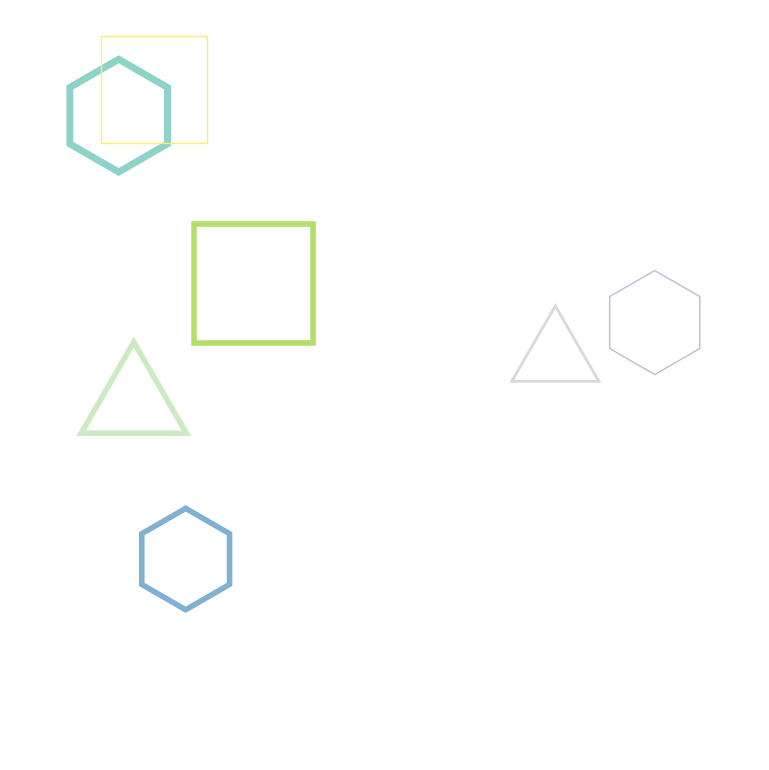[{"shape": "hexagon", "thickness": 2.5, "radius": 0.37, "center": [0.154, 0.85]}, {"shape": "hexagon", "thickness": 0.5, "radius": 0.34, "center": [0.85, 0.581]}, {"shape": "hexagon", "thickness": 2, "radius": 0.33, "center": [0.241, 0.274]}, {"shape": "square", "thickness": 2, "radius": 0.39, "center": [0.329, 0.632]}, {"shape": "triangle", "thickness": 1, "radius": 0.33, "center": [0.721, 0.537]}, {"shape": "triangle", "thickness": 2, "radius": 0.39, "center": [0.174, 0.477]}, {"shape": "square", "thickness": 0.5, "radius": 0.35, "center": [0.2, 0.884]}]